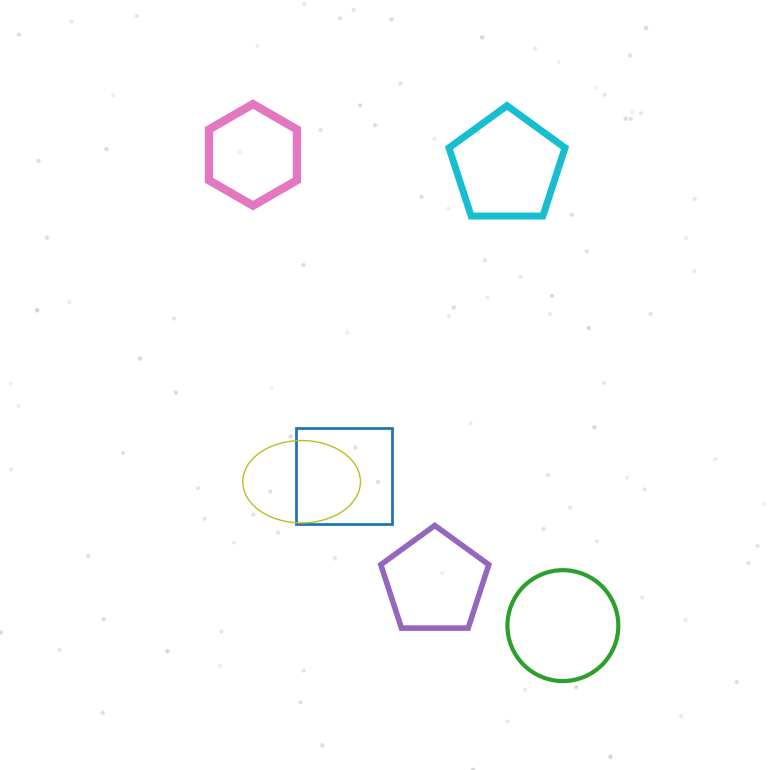[{"shape": "square", "thickness": 1, "radius": 0.31, "center": [0.447, 0.382]}, {"shape": "circle", "thickness": 1.5, "radius": 0.36, "center": [0.731, 0.188]}, {"shape": "pentagon", "thickness": 2, "radius": 0.37, "center": [0.565, 0.244]}, {"shape": "hexagon", "thickness": 3, "radius": 0.33, "center": [0.329, 0.799]}, {"shape": "oval", "thickness": 0.5, "radius": 0.38, "center": [0.392, 0.374]}, {"shape": "pentagon", "thickness": 2.5, "radius": 0.4, "center": [0.658, 0.784]}]